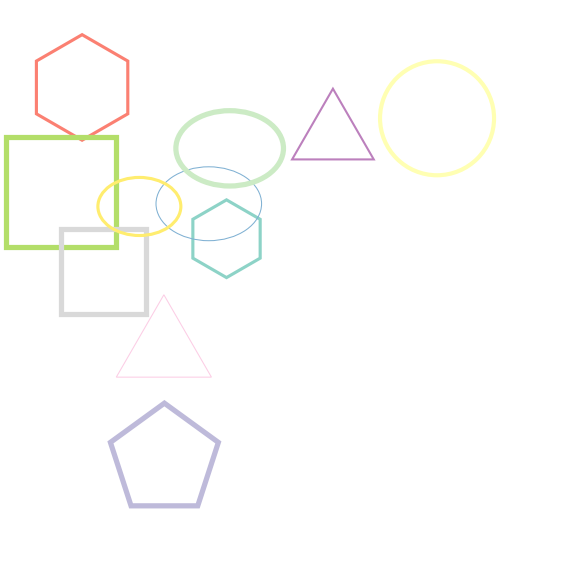[{"shape": "hexagon", "thickness": 1.5, "radius": 0.34, "center": [0.392, 0.586]}, {"shape": "circle", "thickness": 2, "radius": 0.49, "center": [0.757, 0.794]}, {"shape": "pentagon", "thickness": 2.5, "radius": 0.49, "center": [0.285, 0.203]}, {"shape": "hexagon", "thickness": 1.5, "radius": 0.46, "center": [0.142, 0.848]}, {"shape": "oval", "thickness": 0.5, "radius": 0.46, "center": [0.362, 0.646]}, {"shape": "square", "thickness": 2.5, "radius": 0.48, "center": [0.105, 0.666]}, {"shape": "triangle", "thickness": 0.5, "radius": 0.48, "center": [0.284, 0.394]}, {"shape": "square", "thickness": 2.5, "radius": 0.37, "center": [0.18, 0.529]}, {"shape": "triangle", "thickness": 1, "radius": 0.41, "center": [0.576, 0.764]}, {"shape": "oval", "thickness": 2.5, "radius": 0.47, "center": [0.398, 0.742]}, {"shape": "oval", "thickness": 1.5, "radius": 0.36, "center": [0.241, 0.642]}]